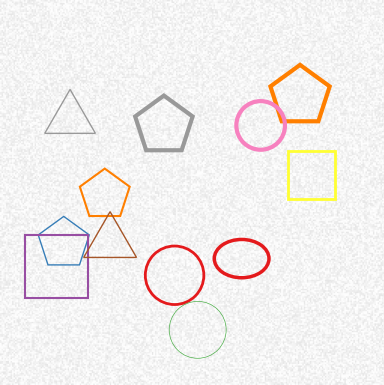[{"shape": "oval", "thickness": 2.5, "radius": 0.36, "center": [0.628, 0.328]}, {"shape": "circle", "thickness": 2, "radius": 0.38, "center": [0.453, 0.285]}, {"shape": "pentagon", "thickness": 1, "radius": 0.35, "center": [0.166, 0.368]}, {"shape": "circle", "thickness": 0.5, "radius": 0.37, "center": [0.513, 0.143]}, {"shape": "square", "thickness": 1.5, "radius": 0.41, "center": [0.146, 0.307]}, {"shape": "pentagon", "thickness": 3, "radius": 0.4, "center": [0.779, 0.751]}, {"shape": "pentagon", "thickness": 1.5, "radius": 0.34, "center": [0.272, 0.494]}, {"shape": "square", "thickness": 2, "radius": 0.31, "center": [0.809, 0.545]}, {"shape": "triangle", "thickness": 1, "radius": 0.4, "center": [0.286, 0.371]}, {"shape": "circle", "thickness": 3, "radius": 0.32, "center": [0.677, 0.674]}, {"shape": "pentagon", "thickness": 3, "radius": 0.39, "center": [0.426, 0.673]}, {"shape": "triangle", "thickness": 1, "radius": 0.38, "center": [0.182, 0.692]}]